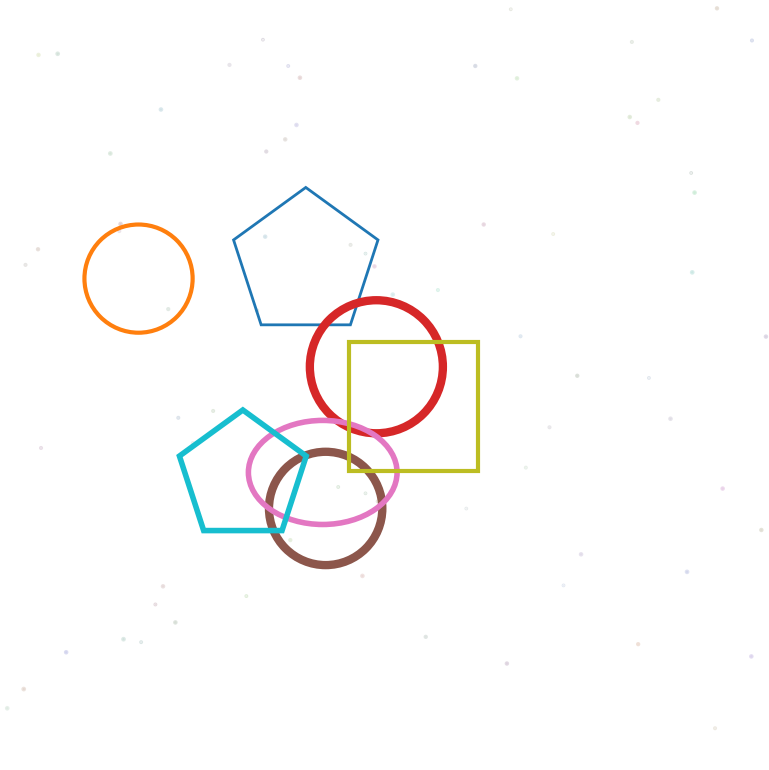[{"shape": "pentagon", "thickness": 1, "radius": 0.49, "center": [0.397, 0.658]}, {"shape": "circle", "thickness": 1.5, "radius": 0.35, "center": [0.18, 0.638]}, {"shape": "circle", "thickness": 3, "radius": 0.43, "center": [0.489, 0.524]}, {"shape": "circle", "thickness": 3, "radius": 0.37, "center": [0.423, 0.34]}, {"shape": "oval", "thickness": 2, "radius": 0.48, "center": [0.419, 0.386]}, {"shape": "square", "thickness": 1.5, "radius": 0.42, "center": [0.537, 0.472]}, {"shape": "pentagon", "thickness": 2, "radius": 0.43, "center": [0.315, 0.381]}]